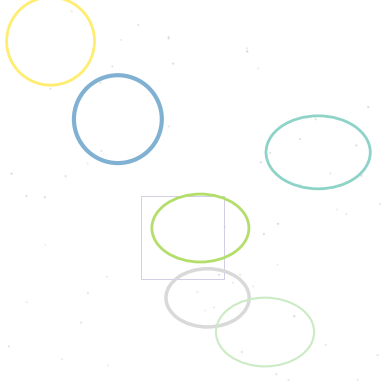[{"shape": "oval", "thickness": 2, "radius": 0.68, "center": [0.826, 0.604]}, {"shape": "square", "thickness": 0.5, "radius": 0.54, "center": [0.474, 0.383]}, {"shape": "circle", "thickness": 3, "radius": 0.57, "center": [0.306, 0.691]}, {"shape": "oval", "thickness": 2, "radius": 0.63, "center": [0.52, 0.408]}, {"shape": "oval", "thickness": 2.5, "radius": 0.54, "center": [0.539, 0.226]}, {"shape": "oval", "thickness": 1.5, "radius": 0.64, "center": [0.688, 0.138]}, {"shape": "circle", "thickness": 2, "radius": 0.57, "center": [0.131, 0.893]}]